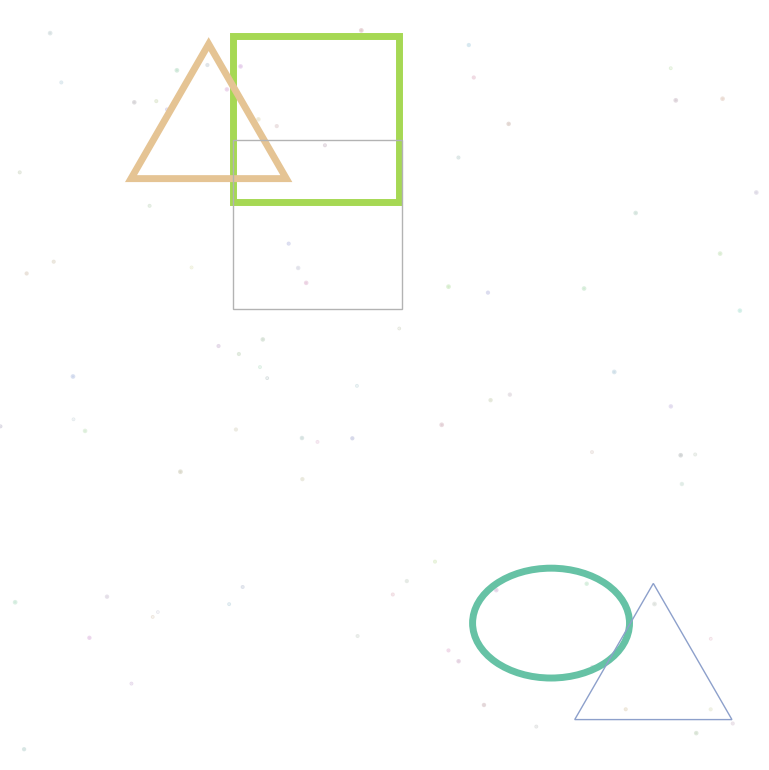[{"shape": "oval", "thickness": 2.5, "radius": 0.51, "center": [0.716, 0.191]}, {"shape": "triangle", "thickness": 0.5, "radius": 0.59, "center": [0.848, 0.124]}, {"shape": "square", "thickness": 2.5, "radius": 0.54, "center": [0.41, 0.846]}, {"shape": "triangle", "thickness": 2.5, "radius": 0.58, "center": [0.271, 0.826]}, {"shape": "square", "thickness": 0.5, "radius": 0.55, "center": [0.413, 0.709]}]